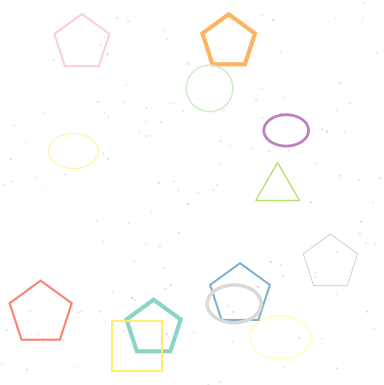[{"shape": "pentagon", "thickness": 3, "radius": 0.37, "center": [0.399, 0.148]}, {"shape": "oval", "thickness": 1, "radius": 0.4, "center": [0.729, 0.124]}, {"shape": "pentagon", "thickness": 0.5, "radius": 0.37, "center": [0.858, 0.318]}, {"shape": "pentagon", "thickness": 1.5, "radius": 0.42, "center": [0.106, 0.186]}, {"shape": "pentagon", "thickness": 1.5, "radius": 0.41, "center": [0.623, 0.235]}, {"shape": "pentagon", "thickness": 3, "radius": 0.36, "center": [0.594, 0.891]}, {"shape": "triangle", "thickness": 1, "radius": 0.33, "center": [0.721, 0.512]}, {"shape": "pentagon", "thickness": 1.5, "radius": 0.38, "center": [0.213, 0.889]}, {"shape": "oval", "thickness": 2.5, "radius": 0.35, "center": [0.608, 0.211]}, {"shape": "oval", "thickness": 2, "radius": 0.29, "center": [0.743, 0.661]}, {"shape": "circle", "thickness": 1, "radius": 0.3, "center": [0.544, 0.77]}, {"shape": "square", "thickness": 1.5, "radius": 0.33, "center": [0.357, 0.101]}, {"shape": "oval", "thickness": 0.5, "radius": 0.33, "center": [0.191, 0.608]}]